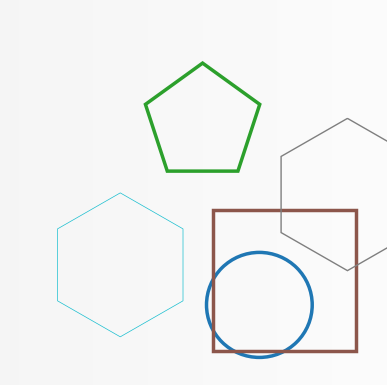[{"shape": "circle", "thickness": 2.5, "radius": 0.68, "center": [0.669, 0.208]}, {"shape": "pentagon", "thickness": 2.5, "radius": 0.78, "center": [0.523, 0.681]}, {"shape": "square", "thickness": 2.5, "radius": 0.92, "center": [0.735, 0.271]}, {"shape": "hexagon", "thickness": 1, "radius": 0.99, "center": [0.897, 0.495]}, {"shape": "hexagon", "thickness": 0.5, "radius": 0.93, "center": [0.31, 0.312]}]